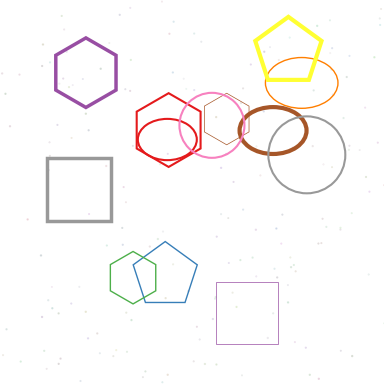[{"shape": "oval", "thickness": 1.5, "radius": 0.38, "center": [0.435, 0.638]}, {"shape": "hexagon", "thickness": 1.5, "radius": 0.48, "center": [0.438, 0.662]}, {"shape": "pentagon", "thickness": 1, "radius": 0.44, "center": [0.429, 0.285]}, {"shape": "hexagon", "thickness": 1, "radius": 0.34, "center": [0.346, 0.279]}, {"shape": "hexagon", "thickness": 2.5, "radius": 0.45, "center": [0.223, 0.811]}, {"shape": "square", "thickness": 0.5, "radius": 0.4, "center": [0.642, 0.188]}, {"shape": "oval", "thickness": 1, "radius": 0.47, "center": [0.784, 0.785]}, {"shape": "pentagon", "thickness": 3, "radius": 0.45, "center": [0.749, 0.866]}, {"shape": "hexagon", "thickness": 0.5, "radius": 0.33, "center": [0.589, 0.691]}, {"shape": "oval", "thickness": 3, "radius": 0.43, "center": [0.709, 0.661]}, {"shape": "circle", "thickness": 1.5, "radius": 0.42, "center": [0.55, 0.674]}, {"shape": "circle", "thickness": 1.5, "radius": 0.5, "center": [0.797, 0.598]}, {"shape": "square", "thickness": 2.5, "radius": 0.41, "center": [0.205, 0.507]}]